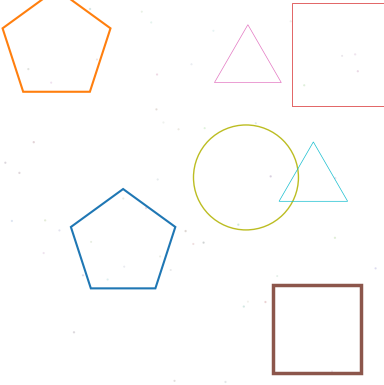[{"shape": "pentagon", "thickness": 1.5, "radius": 0.71, "center": [0.32, 0.366]}, {"shape": "pentagon", "thickness": 1.5, "radius": 0.74, "center": [0.147, 0.881]}, {"shape": "square", "thickness": 0.5, "radius": 0.67, "center": [0.893, 0.859]}, {"shape": "square", "thickness": 2.5, "radius": 0.57, "center": [0.823, 0.146]}, {"shape": "triangle", "thickness": 0.5, "radius": 0.5, "center": [0.644, 0.836]}, {"shape": "circle", "thickness": 1, "radius": 0.68, "center": [0.639, 0.539]}, {"shape": "triangle", "thickness": 0.5, "radius": 0.51, "center": [0.814, 0.529]}]